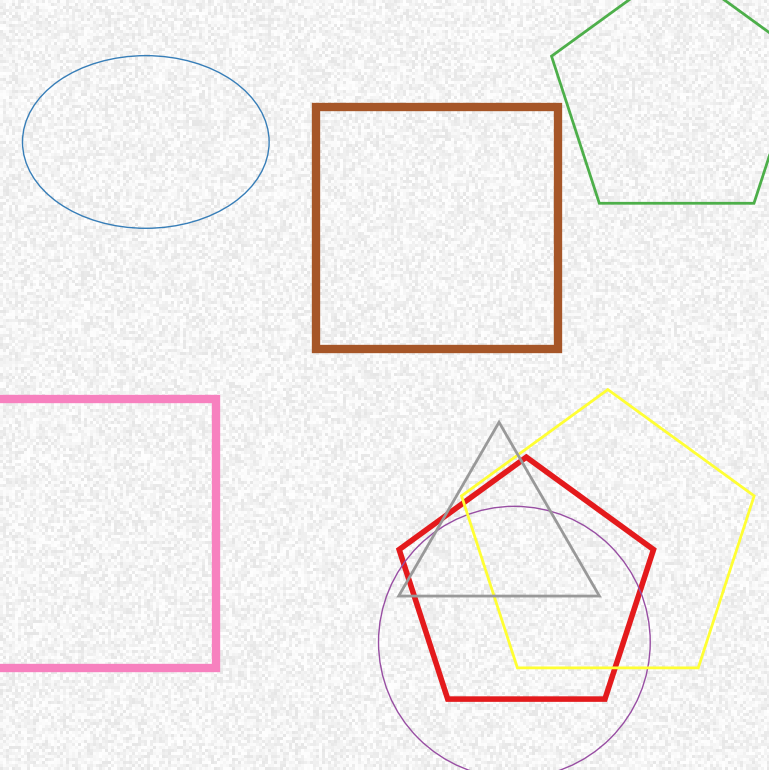[{"shape": "pentagon", "thickness": 2, "radius": 0.87, "center": [0.684, 0.233]}, {"shape": "oval", "thickness": 0.5, "radius": 0.8, "center": [0.189, 0.816]}, {"shape": "pentagon", "thickness": 1, "radius": 0.85, "center": [0.879, 0.874]}, {"shape": "circle", "thickness": 0.5, "radius": 0.88, "center": [0.668, 0.166]}, {"shape": "pentagon", "thickness": 1, "radius": 1.0, "center": [0.789, 0.294]}, {"shape": "square", "thickness": 3, "radius": 0.78, "center": [0.567, 0.704]}, {"shape": "square", "thickness": 3, "radius": 0.87, "center": [0.106, 0.307]}, {"shape": "triangle", "thickness": 1, "radius": 0.75, "center": [0.648, 0.301]}]